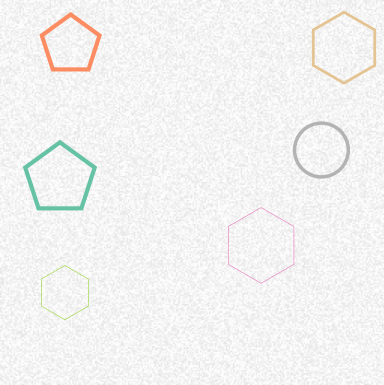[{"shape": "pentagon", "thickness": 3, "radius": 0.47, "center": [0.156, 0.536]}, {"shape": "pentagon", "thickness": 3, "radius": 0.39, "center": [0.184, 0.883]}, {"shape": "hexagon", "thickness": 0.5, "radius": 0.49, "center": [0.678, 0.363]}, {"shape": "hexagon", "thickness": 0.5, "radius": 0.35, "center": [0.169, 0.24]}, {"shape": "hexagon", "thickness": 2, "radius": 0.46, "center": [0.894, 0.876]}, {"shape": "circle", "thickness": 2.5, "radius": 0.35, "center": [0.835, 0.61]}]